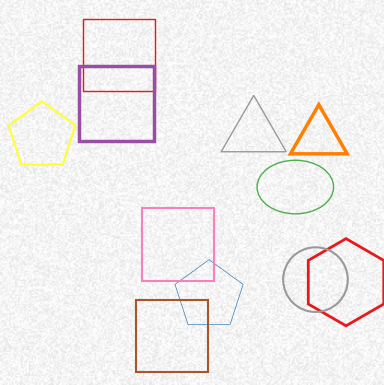[{"shape": "hexagon", "thickness": 2, "radius": 0.57, "center": [0.899, 0.267]}, {"shape": "square", "thickness": 1, "radius": 0.47, "center": [0.309, 0.856]}, {"shape": "pentagon", "thickness": 0.5, "radius": 0.46, "center": [0.543, 0.232]}, {"shape": "oval", "thickness": 1, "radius": 0.5, "center": [0.767, 0.514]}, {"shape": "square", "thickness": 2.5, "radius": 0.49, "center": [0.302, 0.731]}, {"shape": "triangle", "thickness": 2.5, "radius": 0.43, "center": [0.828, 0.643]}, {"shape": "pentagon", "thickness": 1.5, "radius": 0.46, "center": [0.109, 0.646]}, {"shape": "square", "thickness": 1.5, "radius": 0.47, "center": [0.447, 0.127]}, {"shape": "square", "thickness": 1.5, "radius": 0.47, "center": [0.462, 0.365]}, {"shape": "circle", "thickness": 1.5, "radius": 0.42, "center": [0.819, 0.274]}, {"shape": "triangle", "thickness": 1, "radius": 0.49, "center": [0.659, 0.655]}]